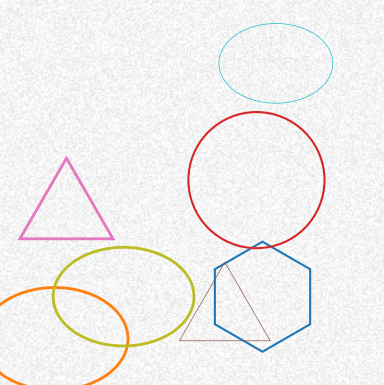[{"shape": "hexagon", "thickness": 1.5, "radius": 0.71, "center": [0.682, 0.229]}, {"shape": "oval", "thickness": 2, "radius": 0.95, "center": [0.142, 0.12]}, {"shape": "circle", "thickness": 1.5, "radius": 0.88, "center": [0.666, 0.532]}, {"shape": "triangle", "thickness": 0.5, "radius": 0.68, "center": [0.584, 0.183]}, {"shape": "triangle", "thickness": 2, "radius": 0.7, "center": [0.173, 0.45]}, {"shape": "oval", "thickness": 2, "radius": 0.92, "center": [0.321, 0.23]}, {"shape": "oval", "thickness": 0.5, "radius": 0.74, "center": [0.716, 0.835]}]